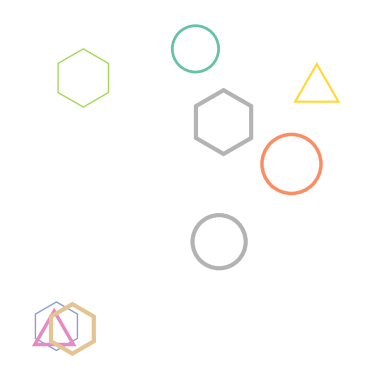[{"shape": "circle", "thickness": 2, "radius": 0.3, "center": [0.508, 0.873]}, {"shape": "circle", "thickness": 2.5, "radius": 0.38, "center": [0.757, 0.574]}, {"shape": "hexagon", "thickness": 1, "radius": 0.31, "center": [0.147, 0.153]}, {"shape": "triangle", "thickness": 2.5, "radius": 0.29, "center": [0.141, 0.134]}, {"shape": "hexagon", "thickness": 1, "radius": 0.38, "center": [0.216, 0.797]}, {"shape": "triangle", "thickness": 1.5, "radius": 0.33, "center": [0.823, 0.768]}, {"shape": "hexagon", "thickness": 3, "radius": 0.32, "center": [0.188, 0.146]}, {"shape": "hexagon", "thickness": 3, "radius": 0.41, "center": [0.581, 0.683]}, {"shape": "circle", "thickness": 3, "radius": 0.35, "center": [0.569, 0.372]}]